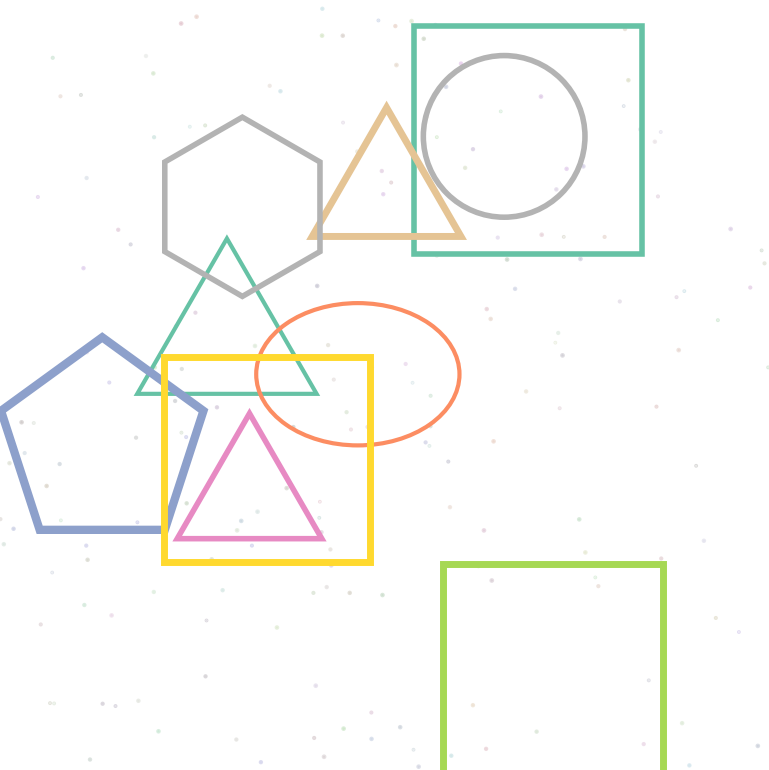[{"shape": "square", "thickness": 2, "radius": 0.74, "center": [0.686, 0.818]}, {"shape": "triangle", "thickness": 1.5, "radius": 0.67, "center": [0.295, 0.556]}, {"shape": "oval", "thickness": 1.5, "radius": 0.66, "center": [0.465, 0.514]}, {"shape": "pentagon", "thickness": 3, "radius": 0.69, "center": [0.133, 0.424]}, {"shape": "triangle", "thickness": 2, "radius": 0.54, "center": [0.324, 0.355]}, {"shape": "square", "thickness": 2.5, "radius": 0.71, "center": [0.718, 0.125]}, {"shape": "square", "thickness": 2.5, "radius": 0.67, "center": [0.347, 0.403]}, {"shape": "triangle", "thickness": 2.5, "radius": 0.56, "center": [0.502, 0.749]}, {"shape": "hexagon", "thickness": 2, "radius": 0.58, "center": [0.315, 0.731]}, {"shape": "circle", "thickness": 2, "radius": 0.52, "center": [0.655, 0.823]}]